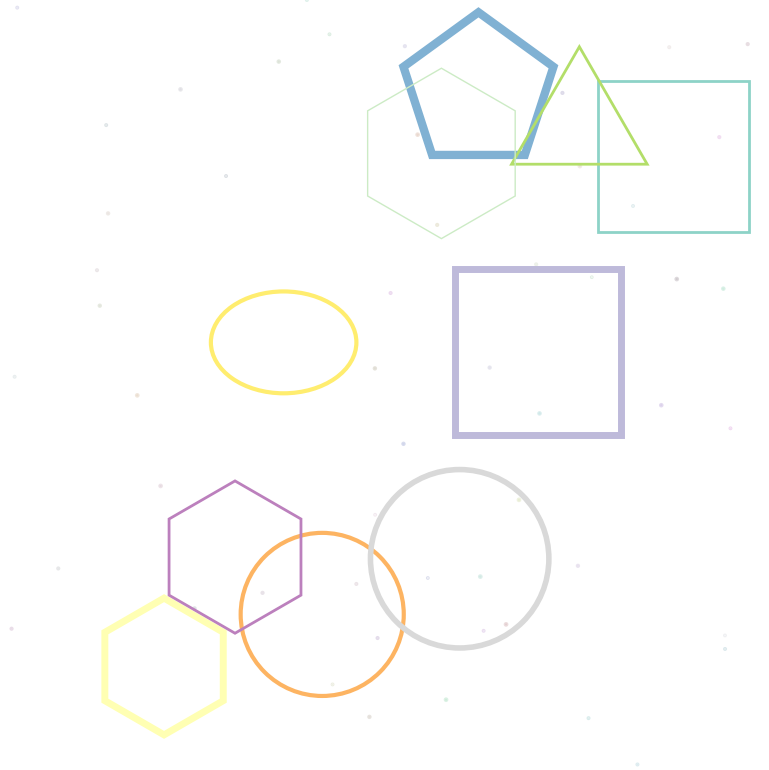[{"shape": "square", "thickness": 1, "radius": 0.49, "center": [0.875, 0.797]}, {"shape": "hexagon", "thickness": 2.5, "radius": 0.44, "center": [0.213, 0.134]}, {"shape": "square", "thickness": 2.5, "radius": 0.54, "center": [0.699, 0.542]}, {"shape": "pentagon", "thickness": 3, "radius": 0.51, "center": [0.621, 0.882]}, {"shape": "circle", "thickness": 1.5, "radius": 0.53, "center": [0.418, 0.202]}, {"shape": "triangle", "thickness": 1, "radius": 0.51, "center": [0.752, 0.838]}, {"shape": "circle", "thickness": 2, "radius": 0.58, "center": [0.597, 0.274]}, {"shape": "hexagon", "thickness": 1, "radius": 0.49, "center": [0.305, 0.277]}, {"shape": "hexagon", "thickness": 0.5, "radius": 0.55, "center": [0.573, 0.801]}, {"shape": "oval", "thickness": 1.5, "radius": 0.47, "center": [0.368, 0.555]}]